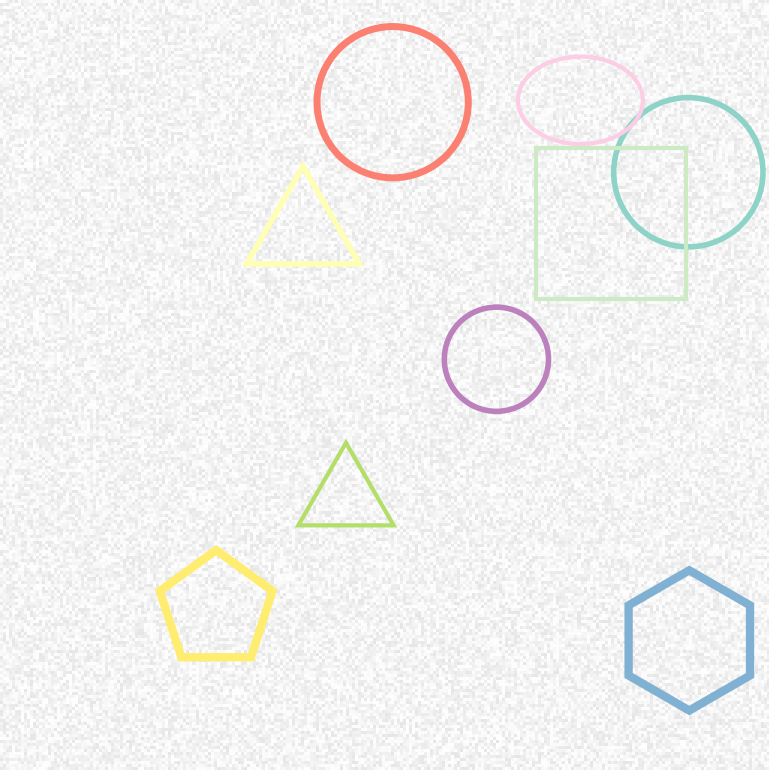[{"shape": "circle", "thickness": 2, "radius": 0.48, "center": [0.894, 0.776]}, {"shape": "triangle", "thickness": 2, "radius": 0.42, "center": [0.394, 0.7]}, {"shape": "circle", "thickness": 2.5, "radius": 0.49, "center": [0.51, 0.867]}, {"shape": "hexagon", "thickness": 3, "radius": 0.46, "center": [0.895, 0.168]}, {"shape": "triangle", "thickness": 1.5, "radius": 0.36, "center": [0.449, 0.353]}, {"shape": "oval", "thickness": 1.5, "radius": 0.41, "center": [0.754, 0.87]}, {"shape": "circle", "thickness": 2, "radius": 0.34, "center": [0.645, 0.533]}, {"shape": "square", "thickness": 1.5, "radius": 0.49, "center": [0.794, 0.71]}, {"shape": "pentagon", "thickness": 3, "radius": 0.38, "center": [0.281, 0.209]}]